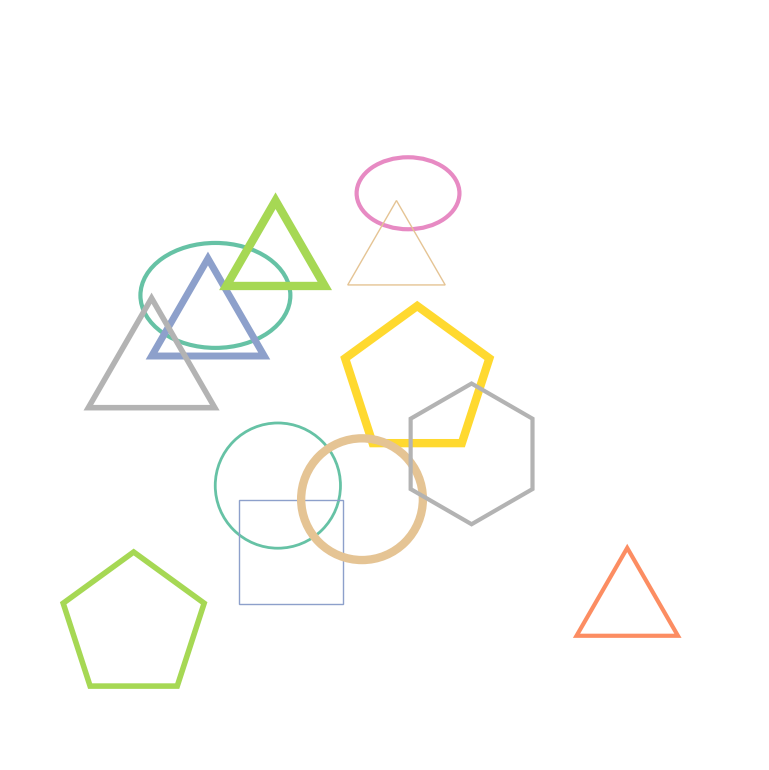[{"shape": "oval", "thickness": 1.5, "radius": 0.49, "center": [0.28, 0.616]}, {"shape": "circle", "thickness": 1, "radius": 0.41, "center": [0.361, 0.369]}, {"shape": "triangle", "thickness": 1.5, "radius": 0.38, "center": [0.815, 0.212]}, {"shape": "triangle", "thickness": 2.5, "radius": 0.42, "center": [0.27, 0.58]}, {"shape": "square", "thickness": 0.5, "radius": 0.34, "center": [0.378, 0.283]}, {"shape": "oval", "thickness": 1.5, "radius": 0.33, "center": [0.53, 0.749]}, {"shape": "pentagon", "thickness": 2, "radius": 0.48, "center": [0.174, 0.187]}, {"shape": "triangle", "thickness": 3, "radius": 0.37, "center": [0.358, 0.666]}, {"shape": "pentagon", "thickness": 3, "radius": 0.49, "center": [0.542, 0.504]}, {"shape": "triangle", "thickness": 0.5, "radius": 0.37, "center": [0.515, 0.666]}, {"shape": "circle", "thickness": 3, "radius": 0.4, "center": [0.47, 0.352]}, {"shape": "triangle", "thickness": 2, "radius": 0.47, "center": [0.197, 0.518]}, {"shape": "hexagon", "thickness": 1.5, "radius": 0.46, "center": [0.612, 0.411]}]